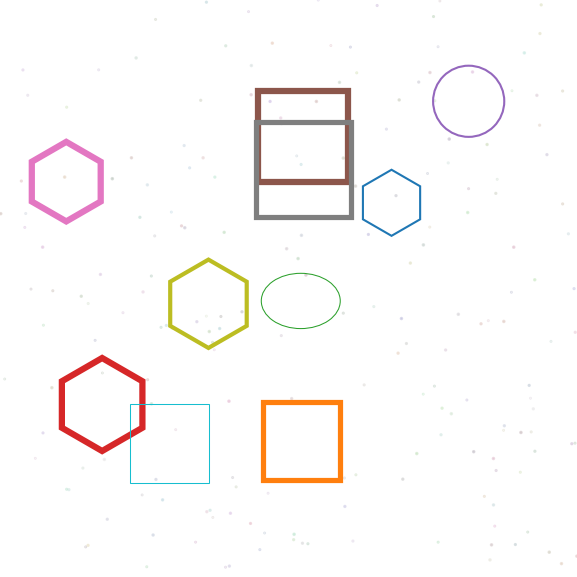[{"shape": "hexagon", "thickness": 1, "radius": 0.29, "center": [0.678, 0.648]}, {"shape": "square", "thickness": 2.5, "radius": 0.34, "center": [0.522, 0.235]}, {"shape": "oval", "thickness": 0.5, "radius": 0.34, "center": [0.521, 0.478]}, {"shape": "hexagon", "thickness": 3, "radius": 0.4, "center": [0.177, 0.299]}, {"shape": "circle", "thickness": 1, "radius": 0.31, "center": [0.812, 0.824]}, {"shape": "square", "thickness": 3, "radius": 0.39, "center": [0.524, 0.763]}, {"shape": "hexagon", "thickness": 3, "radius": 0.34, "center": [0.115, 0.685]}, {"shape": "square", "thickness": 2.5, "radius": 0.41, "center": [0.525, 0.706]}, {"shape": "hexagon", "thickness": 2, "radius": 0.38, "center": [0.361, 0.473]}, {"shape": "square", "thickness": 0.5, "radius": 0.34, "center": [0.294, 0.231]}]